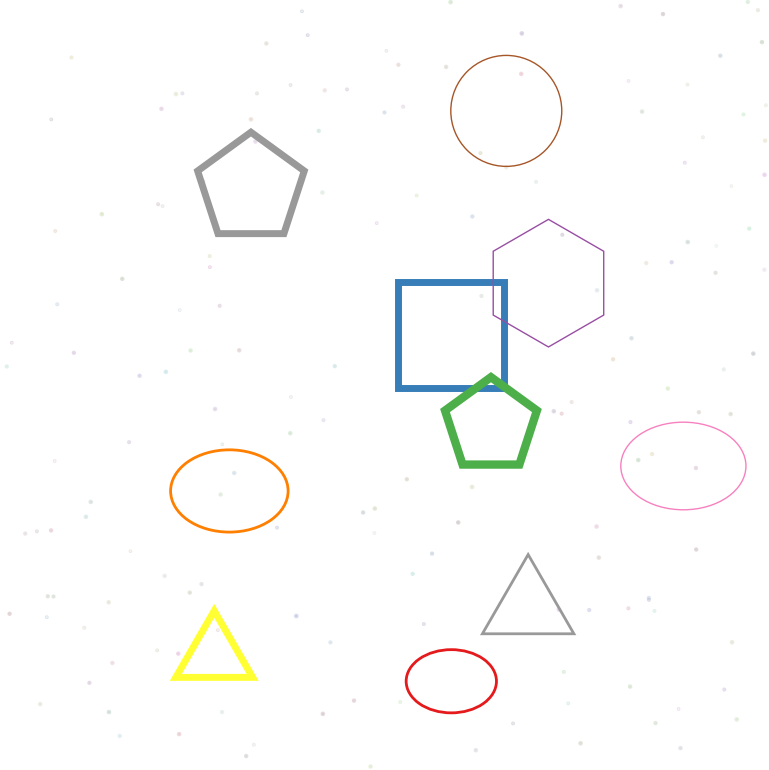[{"shape": "oval", "thickness": 1, "radius": 0.29, "center": [0.586, 0.115]}, {"shape": "square", "thickness": 2.5, "radius": 0.34, "center": [0.586, 0.565]}, {"shape": "pentagon", "thickness": 3, "radius": 0.31, "center": [0.638, 0.447]}, {"shape": "hexagon", "thickness": 0.5, "radius": 0.41, "center": [0.712, 0.632]}, {"shape": "oval", "thickness": 1, "radius": 0.38, "center": [0.298, 0.362]}, {"shape": "triangle", "thickness": 2.5, "radius": 0.29, "center": [0.278, 0.149]}, {"shape": "circle", "thickness": 0.5, "radius": 0.36, "center": [0.658, 0.856]}, {"shape": "oval", "thickness": 0.5, "radius": 0.41, "center": [0.888, 0.395]}, {"shape": "pentagon", "thickness": 2.5, "radius": 0.36, "center": [0.326, 0.755]}, {"shape": "triangle", "thickness": 1, "radius": 0.34, "center": [0.686, 0.211]}]